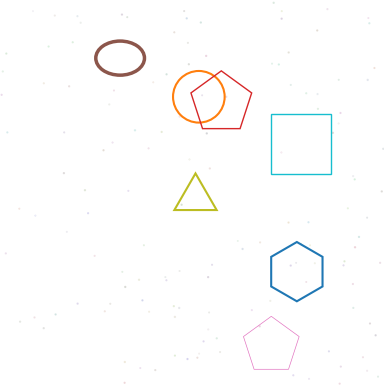[{"shape": "hexagon", "thickness": 1.5, "radius": 0.38, "center": [0.771, 0.294]}, {"shape": "circle", "thickness": 1.5, "radius": 0.34, "center": [0.516, 0.749]}, {"shape": "pentagon", "thickness": 1, "radius": 0.41, "center": [0.575, 0.733]}, {"shape": "oval", "thickness": 2.5, "radius": 0.32, "center": [0.312, 0.849]}, {"shape": "pentagon", "thickness": 0.5, "radius": 0.38, "center": [0.705, 0.102]}, {"shape": "triangle", "thickness": 1.5, "radius": 0.32, "center": [0.508, 0.486]}, {"shape": "square", "thickness": 1, "radius": 0.39, "center": [0.782, 0.627]}]